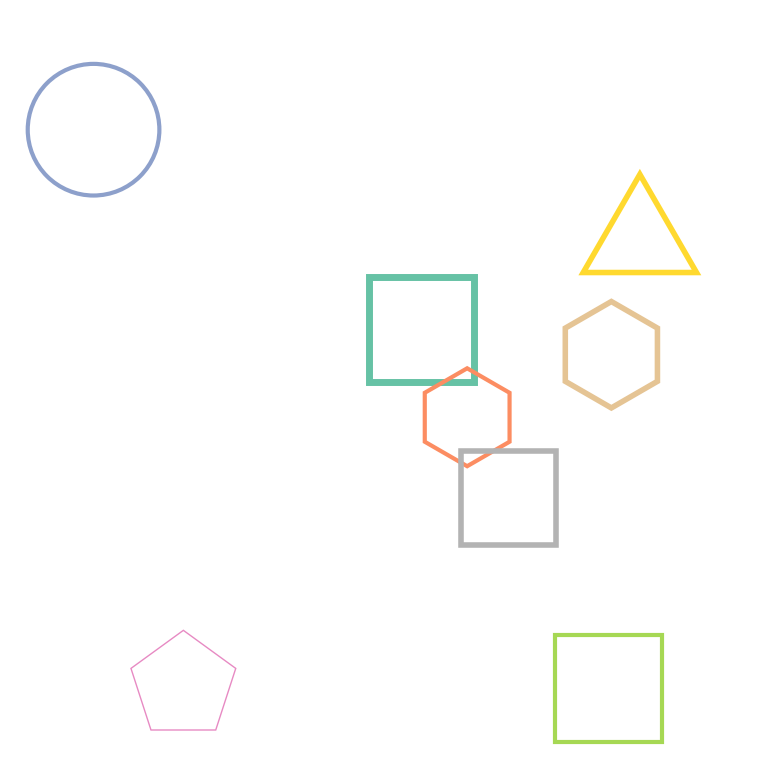[{"shape": "square", "thickness": 2.5, "radius": 0.34, "center": [0.548, 0.572]}, {"shape": "hexagon", "thickness": 1.5, "radius": 0.32, "center": [0.607, 0.458]}, {"shape": "circle", "thickness": 1.5, "radius": 0.43, "center": [0.121, 0.832]}, {"shape": "pentagon", "thickness": 0.5, "radius": 0.36, "center": [0.238, 0.11]}, {"shape": "square", "thickness": 1.5, "radius": 0.35, "center": [0.791, 0.106]}, {"shape": "triangle", "thickness": 2, "radius": 0.42, "center": [0.831, 0.689]}, {"shape": "hexagon", "thickness": 2, "radius": 0.35, "center": [0.794, 0.539]}, {"shape": "square", "thickness": 2, "radius": 0.31, "center": [0.66, 0.353]}]